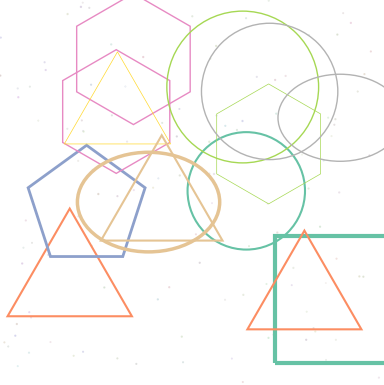[{"shape": "square", "thickness": 3, "radius": 0.83, "center": [0.881, 0.222]}, {"shape": "circle", "thickness": 1.5, "radius": 0.76, "center": [0.64, 0.504]}, {"shape": "triangle", "thickness": 1.5, "radius": 0.93, "center": [0.181, 0.272]}, {"shape": "triangle", "thickness": 1.5, "radius": 0.85, "center": [0.791, 0.23]}, {"shape": "pentagon", "thickness": 2, "radius": 0.8, "center": [0.225, 0.463]}, {"shape": "hexagon", "thickness": 1, "radius": 0.8, "center": [0.302, 0.71]}, {"shape": "hexagon", "thickness": 1, "radius": 0.85, "center": [0.347, 0.847]}, {"shape": "circle", "thickness": 1, "radius": 0.99, "center": [0.63, 0.774]}, {"shape": "hexagon", "thickness": 0.5, "radius": 0.78, "center": [0.698, 0.626]}, {"shape": "triangle", "thickness": 0.5, "radius": 0.8, "center": [0.305, 0.706]}, {"shape": "triangle", "thickness": 1.5, "radius": 0.91, "center": [0.42, 0.466]}, {"shape": "oval", "thickness": 2.5, "radius": 0.92, "center": [0.386, 0.475]}, {"shape": "oval", "thickness": 1, "radius": 0.81, "center": [0.884, 0.694]}, {"shape": "circle", "thickness": 1, "radius": 0.89, "center": [0.7, 0.763]}]